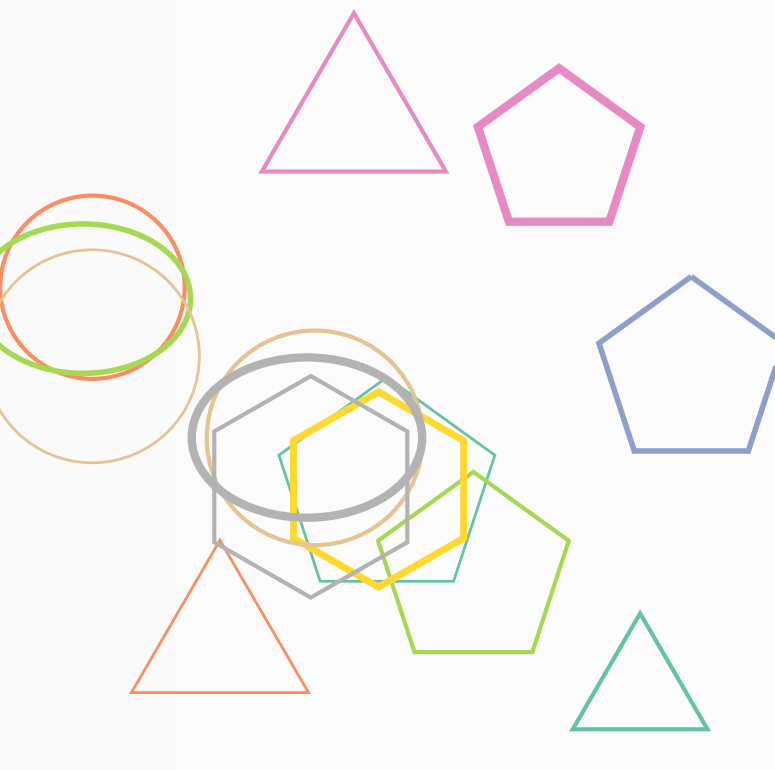[{"shape": "pentagon", "thickness": 1, "radius": 0.73, "center": [0.499, 0.364]}, {"shape": "triangle", "thickness": 1.5, "radius": 0.5, "center": [0.826, 0.103]}, {"shape": "triangle", "thickness": 1, "radius": 0.66, "center": [0.284, 0.167]}, {"shape": "circle", "thickness": 1.5, "radius": 0.6, "center": [0.119, 0.627]}, {"shape": "pentagon", "thickness": 2, "radius": 0.63, "center": [0.892, 0.516]}, {"shape": "triangle", "thickness": 1.5, "radius": 0.69, "center": [0.457, 0.846]}, {"shape": "pentagon", "thickness": 3, "radius": 0.55, "center": [0.721, 0.801]}, {"shape": "oval", "thickness": 2, "radius": 0.69, "center": [0.107, 0.612]}, {"shape": "pentagon", "thickness": 1.5, "radius": 0.65, "center": [0.611, 0.258]}, {"shape": "hexagon", "thickness": 2.5, "radius": 0.63, "center": [0.488, 0.364]}, {"shape": "circle", "thickness": 1, "radius": 0.69, "center": [0.119, 0.537]}, {"shape": "circle", "thickness": 1.5, "radius": 0.7, "center": [0.406, 0.431]}, {"shape": "hexagon", "thickness": 1.5, "radius": 0.72, "center": [0.401, 0.368]}, {"shape": "oval", "thickness": 3, "radius": 0.74, "center": [0.396, 0.432]}]